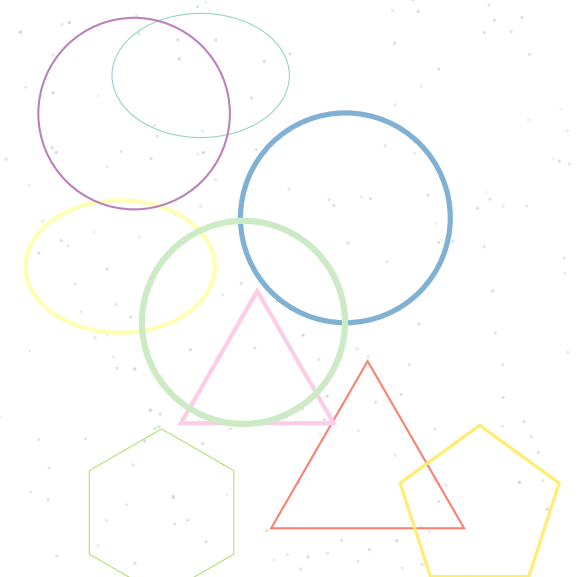[{"shape": "oval", "thickness": 0.5, "radius": 0.77, "center": [0.347, 0.868]}, {"shape": "oval", "thickness": 2, "radius": 0.82, "center": [0.208, 0.538]}, {"shape": "triangle", "thickness": 1, "radius": 0.96, "center": [0.637, 0.181]}, {"shape": "circle", "thickness": 2.5, "radius": 0.91, "center": [0.598, 0.622]}, {"shape": "hexagon", "thickness": 0.5, "radius": 0.72, "center": [0.28, 0.112]}, {"shape": "triangle", "thickness": 2, "radius": 0.76, "center": [0.445, 0.343]}, {"shape": "circle", "thickness": 1, "radius": 0.83, "center": [0.232, 0.802]}, {"shape": "circle", "thickness": 3, "radius": 0.88, "center": [0.422, 0.441]}, {"shape": "pentagon", "thickness": 1.5, "radius": 0.72, "center": [0.831, 0.118]}]